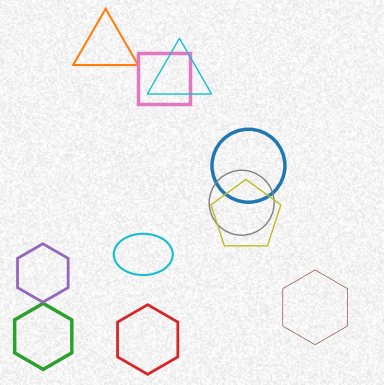[{"shape": "circle", "thickness": 2.5, "radius": 0.47, "center": [0.645, 0.57]}, {"shape": "triangle", "thickness": 1.5, "radius": 0.49, "center": [0.274, 0.88]}, {"shape": "hexagon", "thickness": 2.5, "radius": 0.43, "center": [0.112, 0.126]}, {"shape": "hexagon", "thickness": 2, "radius": 0.45, "center": [0.384, 0.118]}, {"shape": "hexagon", "thickness": 2, "radius": 0.38, "center": [0.111, 0.291]}, {"shape": "hexagon", "thickness": 0.5, "radius": 0.49, "center": [0.819, 0.202]}, {"shape": "square", "thickness": 2.5, "radius": 0.34, "center": [0.425, 0.796]}, {"shape": "circle", "thickness": 1, "radius": 0.42, "center": [0.628, 0.473]}, {"shape": "pentagon", "thickness": 1, "radius": 0.48, "center": [0.639, 0.439]}, {"shape": "oval", "thickness": 1.5, "radius": 0.38, "center": [0.372, 0.339]}, {"shape": "triangle", "thickness": 1, "radius": 0.48, "center": [0.466, 0.804]}]